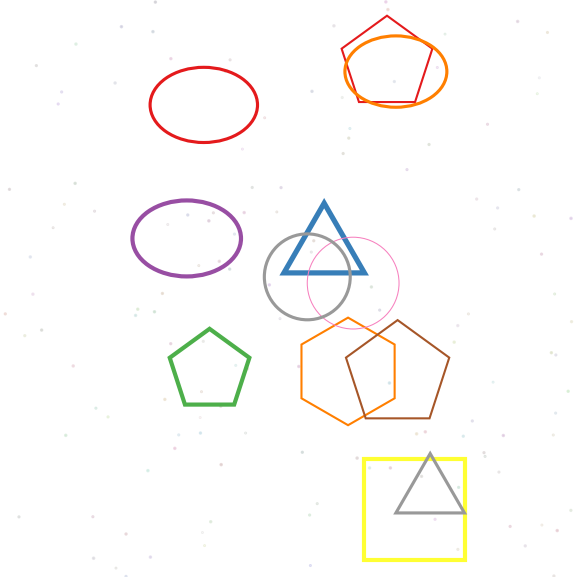[{"shape": "pentagon", "thickness": 1, "radius": 0.41, "center": [0.67, 0.889]}, {"shape": "oval", "thickness": 1.5, "radius": 0.47, "center": [0.353, 0.817]}, {"shape": "triangle", "thickness": 2.5, "radius": 0.4, "center": [0.561, 0.567]}, {"shape": "pentagon", "thickness": 2, "radius": 0.36, "center": [0.363, 0.357]}, {"shape": "oval", "thickness": 2, "radius": 0.47, "center": [0.323, 0.586]}, {"shape": "hexagon", "thickness": 1, "radius": 0.47, "center": [0.603, 0.356]}, {"shape": "oval", "thickness": 1.5, "radius": 0.44, "center": [0.686, 0.875]}, {"shape": "square", "thickness": 2, "radius": 0.44, "center": [0.717, 0.117]}, {"shape": "pentagon", "thickness": 1, "radius": 0.47, "center": [0.688, 0.351]}, {"shape": "circle", "thickness": 0.5, "radius": 0.4, "center": [0.612, 0.509]}, {"shape": "triangle", "thickness": 1.5, "radius": 0.34, "center": [0.745, 0.145]}, {"shape": "circle", "thickness": 1.5, "radius": 0.37, "center": [0.532, 0.52]}]